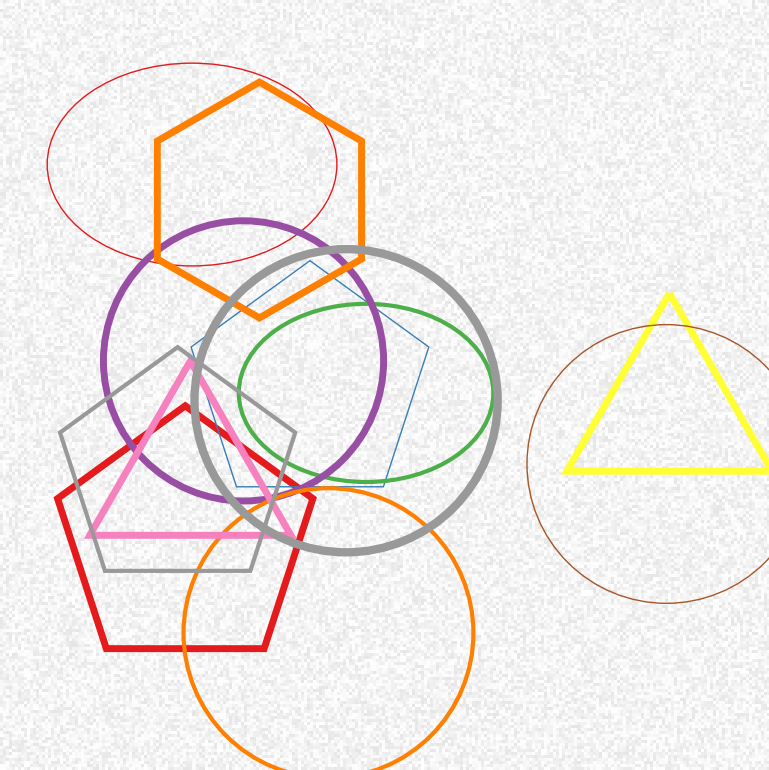[{"shape": "oval", "thickness": 0.5, "radius": 0.94, "center": [0.249, 0.786]}, {"shape": "pentagon", "thickness": 2.5, "radius": 0.87, "center": [0.241, 0.299]}, {"shape": "pentagon", "thickness": 0.5, "radius": 0.81, "center": [0.403, 0.499]}, {"shape": "oval", "thickness": 1.5, "radius": 0.83, "center": [0.475, 0.49]}, {"shape": "circle", "thickness": 2.5, "radius": 0.91, "center": [0.316, 0.531]}, {"shape": "hexagon", "thickness": 2.5, "radius": 0.77, "center": [0.337, 0.74]}, {"shape": "circle", "thickness": 1.5, "radius": 0.94, "center": [0.427, 0.178]}, {"shape": "triangle", "thickness": 2.5, "radius": 0.77, "center": [0.869, 0.465]}, {"shape": "circle", "thickness": 0.5, "radius": 0.9, "center": [0.865, 0.397]}, {"shape": "triangle", "thickness": 2.5, "radius": 0.75, "center": [0.247, 0.38]}, {"shape": "pentagon", "thickness": 1.5, "radius": 0.8, "center": [0.231, 0.389]}, {"shape": "circle", "thickness": 3, "radius": 0.98, "center": [0.449, 0.48]}]